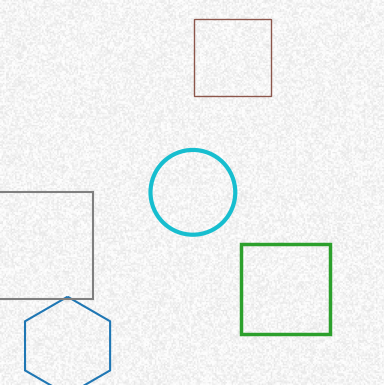[{"shape": "hexagon", "thickness": 1.5, "radius": 0.64, "center": [0.176, 0.102]}, {"shape": "square", "thickness": 2.5, "radius": 0.58, "center": [0.742, 0.25]}, {"shape": "square", "thickness": 1, "radius": 0.5, "center": [0.603, 0.85]}, {"shape": "square", "thickness": 1.5, "radius": 0.69, "center": [0.103, 0.362]}, {"shape": "circle", "thickness": 3, "radius": 0.55, "center": [0.501, 0.5]}]